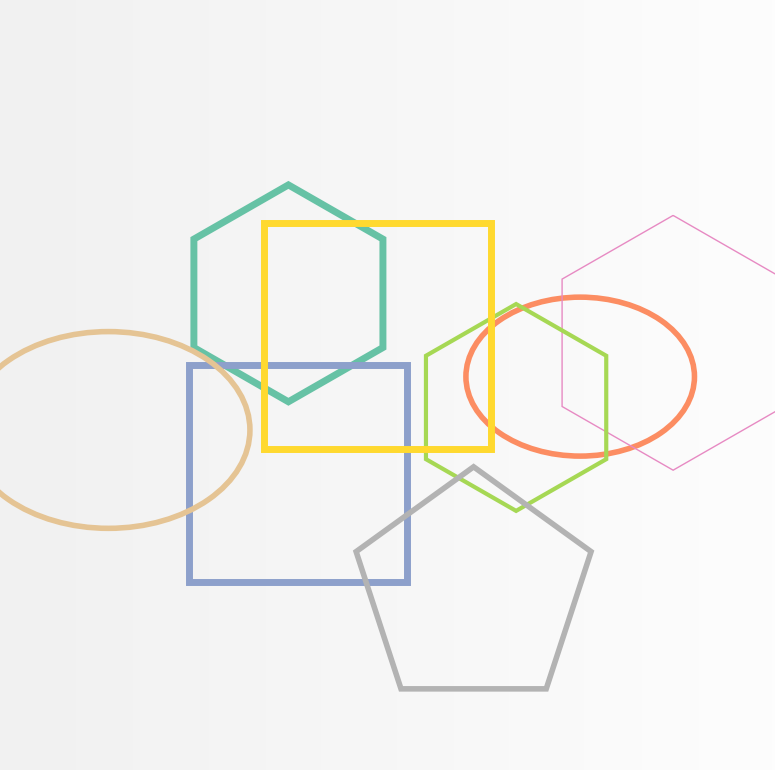[{"shape": "hexagon", "thickness": 2.5, "radius": 0.7, "center": [0.372, 0.619]}, {"shape": "oval", "thickness": 2, "radius": 0.74, "center": [0.749, 0.511]}, {"shape": "square", "thickness": 2.5, "radius": 0.7, "center": [0.385, 0.385]}, {"shape": "hexagon", "thickness": 0.5, "radius": 0.83, "center": [0.869, 0.555]}, {"shape": "hexagon", "thickness": 1.5, "radius": 0.67, "center": [0.666, 0.471]}, {"shape": "square", "thickness": 2.5, "radius": 0.73, "center": [0.488, 0.563]}, {"shape": "oval", "thickness": 2, "radius": 0.91, "center": [0.14, 0.442]}, {"shape": "pentagon", "thickness": 2, "radius": 0.8, "center": [0.611, 0.234]}]